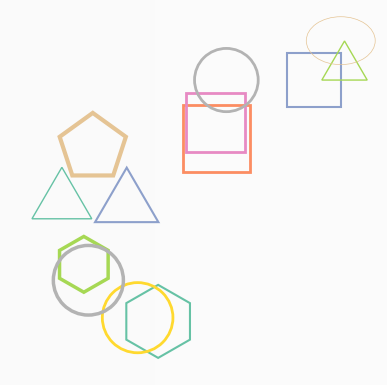[{"shape": "triangle", "thickness": 1, "radius": 0.45, "center": [0.16, 0.476]}, {"shape": "hexagon", "thickness": 1.5, "radius": 0.47, "center": [0.408, 0.165]}, {"shape": "square", "thickness": 2, "radius": 0.43, "center": [0.56, 0.64]}, {"shape": "triangle", "thickness": 1.5, "radius": 0.47, "center": [0.327, 0.47]}, {"shape": "square", "thickness": 1.5, "radius": 0.35, "center": [0.81, 0.792]}, {"shape": "square", "thickness": 2, "radius": 0.38, "center": [0.557, 0.682]}, {"shape": "hexagon", "thickness": 2.5, "radius": 0.36, "center": [0.216, 0.313]}, {"shape": "triangle", "thickness": 1, "radius": 0.34, "center": [0.889, 0.826]}, {"shape": "circle", "thickness": 2, "radius": 0.46, "center": [0.355, 0.175]}, {"shape": "oval", "thickness": 0.5, "radius": 0.44, "center": [0.879, 0.894]}, {"shape": "pentagon", "thickness": 3, "radius": 0.45, "center": [0.239, 0.617]}, {"shape": "circle", "thickness": 2, "radius": 0.41, "center": [0.584, 0.792]}, {"shape": "circle", "thickness": 2.5, "radius": 0.45, "center": [0.228, 0.272]}]